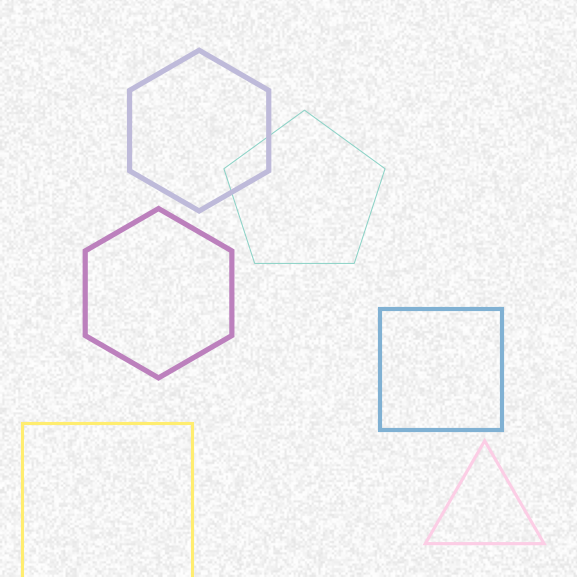[{"shape": "pentagon", "thickness": 0.5, "radius": 0.73, "center": [0.527, 0.662]}, {"shape": "hexagon", "thickness": 2.5, "radius": 0.7, "center": [0.345, 0.773]}, {"shape": "square", "thickness": 2, "radius": 0.53, "center": [0.763, 0.359]}, {"shape": "triangle", "thickness": 1.5, "radius": 0.59, "center": [0.839, 0.117]}, {"shape": "hexagon", "thickness": 2.5, "radius": 0.73, "center": [0.275, 0.491]}, {"shape": "square", "thickness": 1.5, "radius": 0.73, "center": [0.185, 0.119]}]